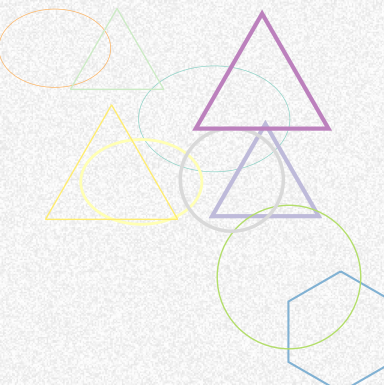[{"shape": "oval", "thickness": 0.5, "radius": 0.98, "center": [0.556, 0.691]}, {"shape": "oval", "thickness": 2, "radius": 0.79, "center": [0.367, 0.527]}, {"shape": "triangle", "thickness": 3, "radius": 0.8, "center": [0.689, 0.518]}, {"shape": "hexagon", "thickness": 1.5, "radius": 0.78, "center": [0.885, 0.138]}, {"shape": "oval", "thickness": 0.5, "radius": 0.73, "center": [0.142, 0.875]}, {"shape": "circle", "thickness": 1, "radius": 0.93, "center": [0.751, 0.28]}, {"shape": "circle", "thickness": 2.5, "radius": 0.67, "center": [0.602, 0.533]}, {"shape": "triangle", "thickness": 3, "radius": 1.0, "center": [0.681, 0.765]}, {"shape": "triangle", "thickness": 1, "radius": 0.7, "center": [0.304, 0.838]}, {"shape": "triangle", "thickness": 1, "radius": 0.99, "center": [0.29, 0.529]}]